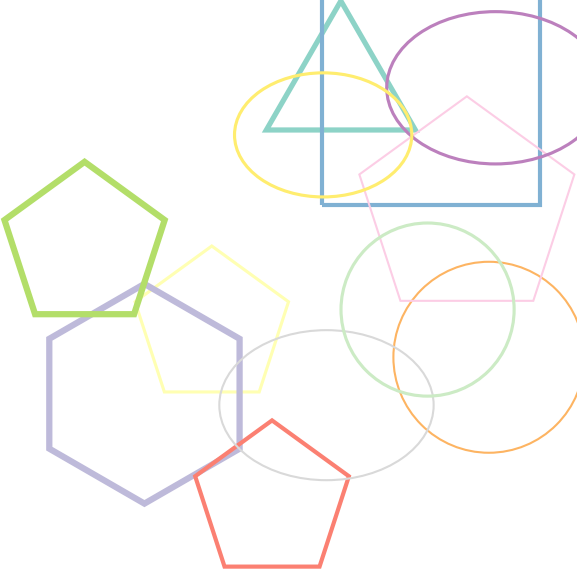[{"shape": "triangle", "thickness": 2.5, "radius": 0.75, "center": [0.59, 0.849]}, {"shape": "pentagon", "thickness": 1.5, "radius": 0.7, "center": [0.367, 0.433]}, {"shape": "hexagon", "thickness": 3, "radius": 0.95, "center": [0.25, 0.317]}, {"shape": "pentagon", "thickness": 2, "radius": 0.7, "center": [0.471, 0.131]}, {"shape": "square", "thickness": 2, "radius": 0.95, "center": [0.746, 0.834]}, {"shape": "circle", "thickness": 1, "radius": 0.83, "center": [0.847, 0.38]}, {"shape": "pentagon", "thickness": 3, "radius": 0.73, "center": [0.146, 0.573]}, {"shape": "pentagon", "thickness": 1, "radius": 0.98, "center": [0.808, 0.637]}, {"shape": "oval", "thickness": 1, "radius": 0.93, "center": [0.565, 0.298]}, {"shape": "oval", "thickness": 1.5, "radius": 0.94, "center": [0.858, 0.847]}, {"shape": "circle", "thickness": 1.5, "radius": 0.75, "center": [0.74, 0.463]}, {"shape": "oval", "thickness": 1.5, "radius": 0.77, "center": [0.56, 0.766]}]